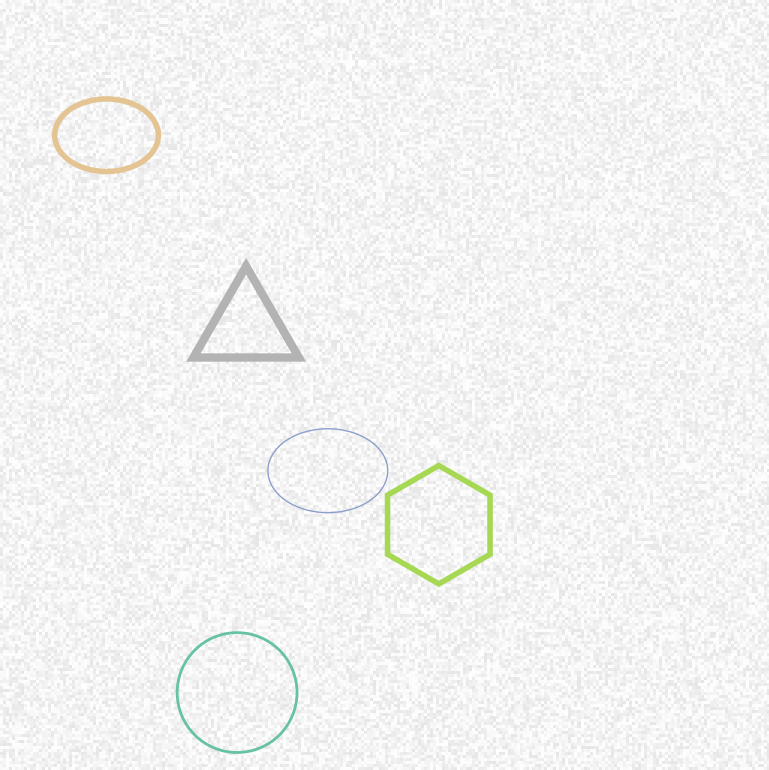[{"shape": "circle", "thickness": 1, "radius": 0.39, "center": [0.308, 0.101]}, {"shape": "oval", "thickness": 0.5, "radius": 0.39, "center": [0.426, 0.389]}, {"shape": "hexagon", "thickness": 2, "radius": 0.38, "center": [0.57, 0.319]}, {"shape": "oval", "thickness": 2, "radius": 0.34, "center": [0.138, 0.824]}, {"shape": "triangle", "thickness": 3, "radius": 0.4, "center": [0.32, 0.575]}]